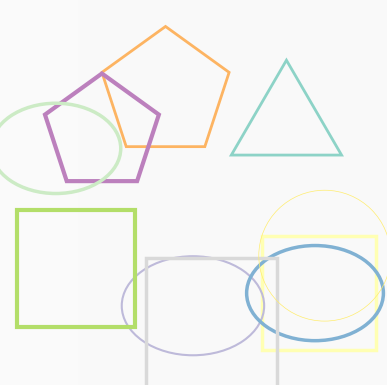[{"shape": "triangle", "thickness": 2, "radius": 0.82, "center": [0.739, 0.679]}, {"shape": "square", "thickness": 2.5, "radius": 0.74, "center": [0.824, 0.239]}, {"shape": "oval", "thickness": 1.5, "radius": 0.92, "center": [0.498, 0.206]}, {"shape": "oval", "thickness": 2.5, "radius": 0.88, "center": [0.813, 0.239]}, {"shape": "pentagon", "thickness": 2, "radius": 0.86, "center": [0.427, 0.759]}, {"shape": "square", "thickness": 3, "radius": 0.76, "center": [0.197, 0.303]}, {"shape": "square", "thickness": 2.5, "radius": 0.84, "center": [0.546, 0.162]}, {"shape": "pentagon", "thickness": 3, "radius": 0.77, "center": [0.263, 0.655]}, {"shape": "oval", "thickness": 2.5, "radius": 0.84, "center": [0.144, 0.615]}, {"shape": "circle", "thickness": 0.5, "radius": 0.85, "center": [0.838, 0.336]}]